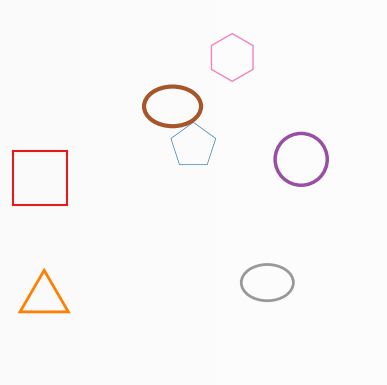[{"shape": "square", "thickness": 1.5, "radius": 0.35, "center": [0.103, 0.538]}, {"shape": "pentagon", "thickness": 0.5, "radius": 0.3, "center": [0.499, 0.621]}, {"shape": "circle", "thickness": 2.5, "radius": 0.34, "center": [0.777, 0.586]}, {"shape": "triangle", "thickness": 2, "radius": 0.36, "center": [0.114, 0.226]}, {"shape": "oval", "thickness": 3, "radius": 0.37, "center": [0.445, 0.724]}, {"shape": "hexagon", "thickness": 1, "radius": 0.31, "center": [0.599, 0.851]}, {"shape": "oval", "thickness": 2, "radius": 0.34, "center": [0.69, 0.266]}]